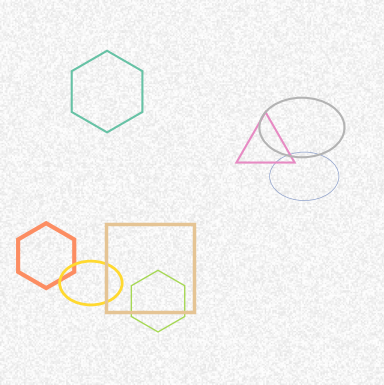[{"shape": "hexagon", "thickness": 1.5, "radius": 0.53, "center": [0.278, 0.762]}, {"shape": "hexagon", "thickness": 3, "radius": 0.42, "center": [0.12, 0.336]}, {"shape": "oval", "thickness": 0.5, "radius": 0.45, "center": [0.79, 0.542]}, {"shape": "triangle", "thickness": 1.5, "radius": 0.44, "center": [0.69, 0.621]}, {"shape": "hexagon", "thickness": 1, "radius": 0.4, "center": [0.41, 0.218]}, {"shape": "oval", "thickness": 2, "radius": 0.41, "center": [0.236, 0.265]}, {"shape": "square", "thickness": 2.5, "radius": 0.57, "center": [0.389, 0.303]}, {"shape": "oval", "thickness": 1.5, "radius": 0.55, "center": [0.784, 0.669]}]